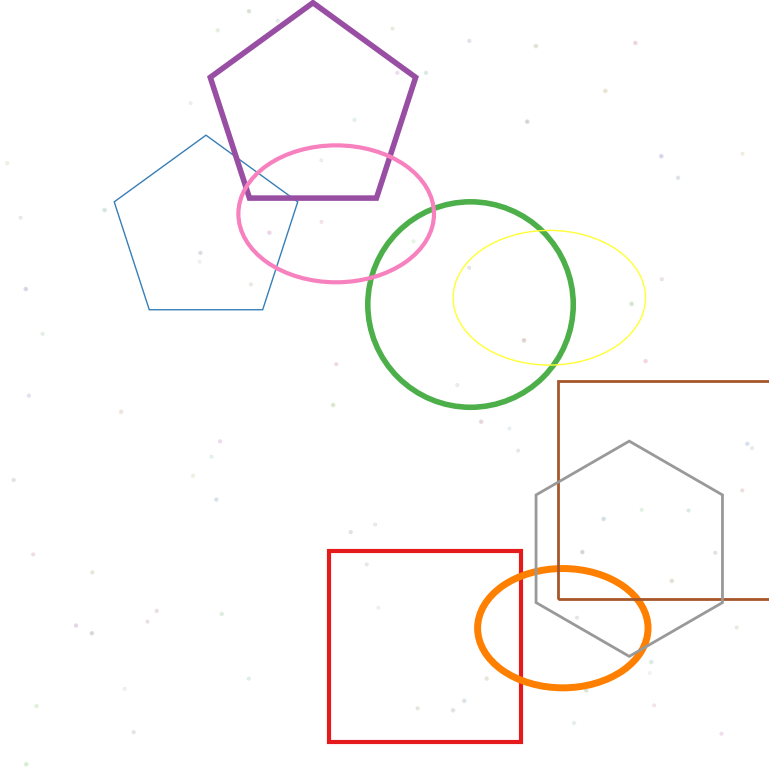[{"shape": "square", "thickness": 1.5, "radius": 0.62, "center": [0.552, 0.161]}, {"shape": "pentagon", "thickness": 0.5, "radius": 0.63, "center": [0.267, 0.699]}, {"shape": "circle", "thickness": 2, "radius": 0.67, "center": [0.611, 0.604]}, {"shape": "pentagon", "thickness": 2, "radius": 0.7, "center": [0.406, 0.856]}, {"shape": "oval", "thickness": 2.5, "radius": 0.55, "center": [0.731, 0.184]}, {"shape": "oval", "thickness": 0.5, "radius": 0.62, "center": [0.713, 0.613]}, {"shape": "square", "thickness": 1, "radius": 0.71, "center": [0.867, 0.364]}, {"shape": "oval", "thickness": 1.5, "radius": 0.64, "center": [0.437, 0.722]}, {"shape": "hexagon", "thickness": 1, "radius": 0.7, "center": [0.817, 0.287]}]